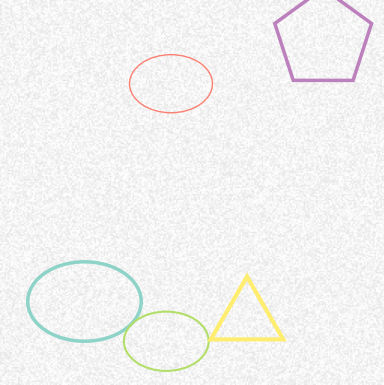[{"shape": "oval", "thickness": 2.5, "radius": 0.74, "center": [0.219, 0.217]}, {"shape": "oval", "thickness": 1, "radius": 0.54, "center": [0.444, 0.783]}, {"shape": "oval", "thickness": 1.5, "radius": 0.55, "center": [0.432, 0.114]}, {"shape": "pentagon", "thickness": 2.5, "radius": 0.66, "center": [0.839, 0.898]}, {"shape": "triangle", "thickness": 3, "radius": 0.54, "center": [0.642, 0.173]}]